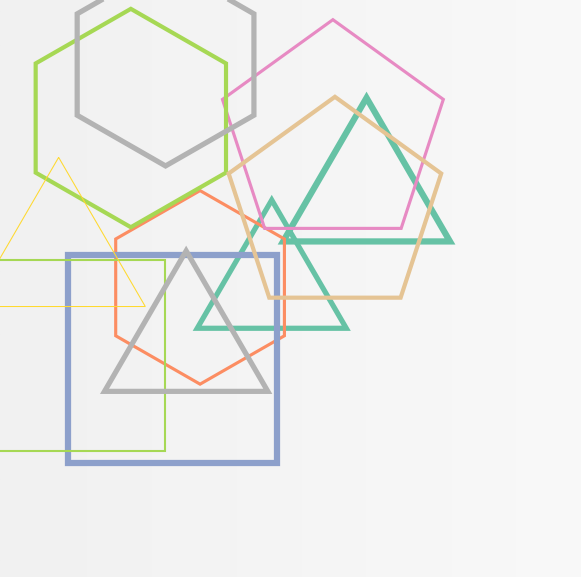[{"shape": "triangle", "thickness": 2.5, "radius": 0.74, "center": [0.468, 0.505]}, {"shape": "triangle", "thickness": 3, "radius": 0.83, "center": [0.631, 0.664]}, {"shape": "hexagon", "thickness": 1.5, "radius": 0.84, "center": [0.344, 0.502]}, {"shape": "square", "thickness": 3, "radius": 0.9, "center": [0.297, 0.378]}, {"shape": "pentagon", "thickness": 1.5, "radius": 1.0, "center": [0.573, 0.765]}, {"shape": "hexagon", "thickness": 2, "radius": 0.95, "center": [0.225, 0.795]}, {"shape": "square", "thickness": 1, "radius": 0.83, "center": [0.119, 0.384]}, {"shape": "triangle", "thickness": 0.5, "radius": 0.86, "center": [0.101, 0.554]}, {"shape": "pentagon", "thickness": 2, "radius": 0.96, "center": [0.576, 0.639]}, {"shape": "triangle", "thickness": 2.5, "radius": 0.81, "center": [0.32, 0.403]}, {"shape": "hexagon", "thickness": 2.5, "radius": 0.88, "center": [0.285, 0.887]}]